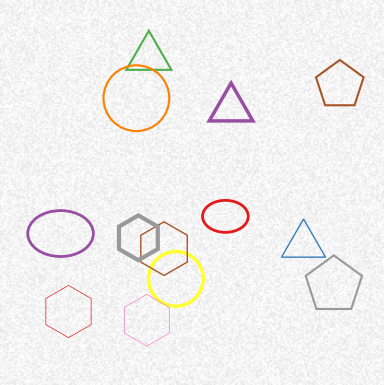[{"shape": "hexagon", "thickness": 0.5, "radius": 0.34, "center": [0.178, 0.191]}, {"shape": "oval", "thickness": 2, "radius": 0.3, "center": [0.585, 0.438]}, {"shape": "triangle", "thickness": 1, "radius": 0.33, "center": [0.788, 0.365]}, {"shape": "triangle", "thickness": 1.5, "radius": 0.34, "center": [0.387, 0.852]}, {"shape": "triangle", "thickness": 2.5, "radius": 0.33, "center": [0.6, 0.719]}, {"shape": "oval", "thickness": 2, "radius": 0.43, "center": [0.157, 0.393]}, {"shape": "circle", "thickness": 1.5, "radius": 0.43, "center": [0.354, 0.745]}, {"shape": "circle", "thickness": 2.5, "radius": 0.36, "center": [0.457, 0.276]}, {"shape": "pentagon", "thickness": 1.5, "radius": 0.33, "center": [0.883, 0.779]}, {"shape": "hexagon", "thickness": 1, "radius": 0.35, "center": [0.426, 0.354]}, {"shape": "hexagon", "thickness": 0.5, "radius": 0.34, "center": [0.381, 0.168]}, {"shape": "hexagon", "thickness": 3, "radius": 0.29, "center": [0.359, 0.382]}, {"shape": "pentagon", "thickness": 1.5, "radius": 0.38, "center": [0.867, 0.26]}]